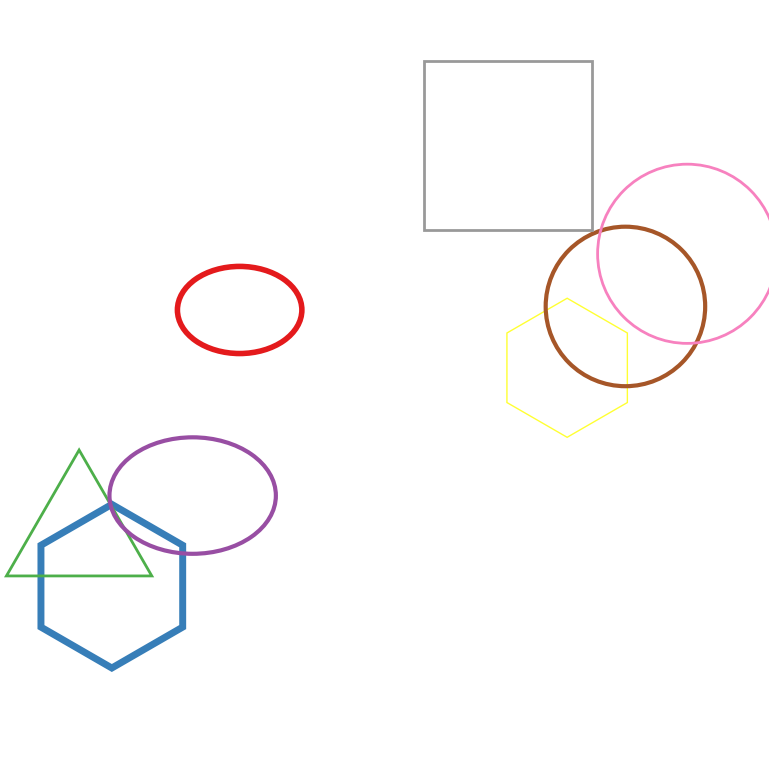[{"shape": "oval", "thickness": 2, "radius": 0.4, "center": [0.311, 0.597]}, {"shape": "hexagon", "thickness": 2.5, "radius": 0.53, "center": [0.145, 0.239]}, {"shape": "triangle", "thickness": 1, "radius": 0.55, "center": [0.103, 0.307]}, {"shape": "oval", "thickness": 1.5, "radius": 0.54, "center": [0.25, 0.356]}, {"shape": "hexagon", "thickness": 0.5, "radius": 0.45, "center": [0.737, 0.522]}, {"shape": "circle", "thickness": 1.5, "radius": 0.52, "center": [0.812, 0.602]}, {"shape": "circle", "thickness": 1, "radius": 0.58, "center": [0.892, 0.67]}, {"shape": "square", "thickness": 1, "radius": 0.55, "center": [0.66, 0.811]}]